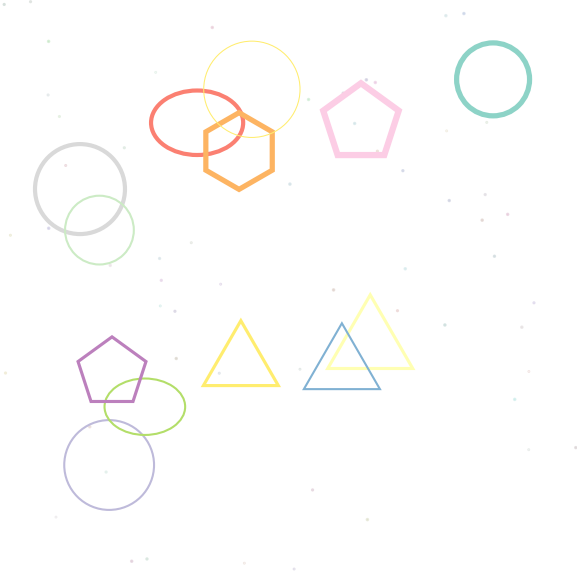[{"shape": "circle", "thickness": 2.5, "radius": 0.32, "center": [0.854, 0.862]}, {"shape": "triangle", "thickness": 1.5, "radius": 0.43, "center": [0.641, 0.404]}, {"shape": "circle", "thickness": 1, "radius": 0.39, "center": [0.189, 0.194]}, {"shape": "oval", "thickness": 2, "radius": 0.4, "center": [0.341, 0.787]}, {"shape": "triangle", "thickness": 1, "radius": 0.38, "center": [0.592, 0.363]}, {"shape": "hexagon", "thickness": 2.5, "radius": 0.33, "center": [0.414, 0.738]}, {"shape": "oval", "thickness": 1, "radius": 0.35, "center": [0.251, 0.295]}, {"shape": "pentagon", "thickness": 3, "radius": 0.34, "center": [0.625, 0.786]}, {"shape": "circle", "thickness": 2, "radius": 0.39, "center": [0.139, 0.672]}, {"shape": "pentagon", "thickness": 1.5, "radius": 0.31, "center": [0.194, 0.354]}, {"shape": "circle", "thickness": 1, "radius": 0.3, "center": [0.172, 0.601]}, {"shape": "triangle", "thickness": 1.5, "radius": 0.37, "center": [0.417, 0.369]}, {"shape": "circle", "thickness": 0.5, "radius": 0.42, "center": [0.436, 0.844]}]